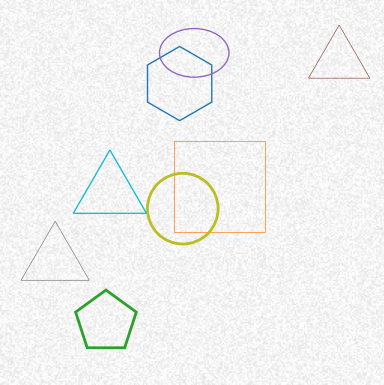[{"shape": "hexagon", "thickness": 1, "radius": 0.48, "center": [0.467, 0.783]}, {"shape": "square", "thickness": 0.5, "radius": 0.59, "center": [0.571, 0.516]}, {"shape": "pentagon", "thickness": 2, "radius": 0.41, "center": [0.275, 0.164]}, {"shape": "oval", "thickness": 1, "radius": 0.45, "center": [0.504, 0.863]}, {"shape": "triangle", "thickness": 0.5, "radius": 0.46, "center": [0.881, 0.843]}, {"shape": "triangle", "thickness": 0.5, "radius": 0.51, "center": [0.143, 0.323]}, {"shape": "circle", "thickness": 2, "radius": 0.46, "center": [0.475, 0.458]}, {"shape": "triangle", "thickness": 1, "radius": 0.55, "center": [0.285, 0.501]}]